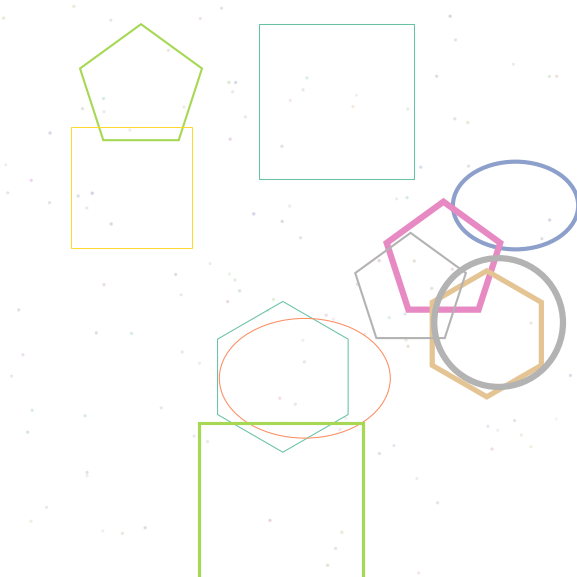[{"shape": "square", "thickness": 0.5, "radius": 0.67, "center": [0.582, 0.824]}, {"shape": "hexagon", "thickness": 0.5, "radius": 0.65, "center": [0.49, 0.347]}, {"shape": "oval", "thickness": 0.5, "radius": 0.74, "center": [0.528, 0.344]}, {"shape": "oval", "thickness": 2, "radius": 0.54, "center": [0.893, 0.643]}, {"shape": "pentagon", "thickness": 3, "radius": 0.52, "center": [0.768, 0.547]}, {"shape": "square", "thickness": 1.5, "radius": 0.71, "center": [0.486, 0.124]}, {"shape": "pentagon", "thickness": 1, "radius": 0.56, "center": [0.244, 0.846]}, {"shape": "square", "thickness": 0.5, "radius": 0.52, "center": [0.228, 0.675]}, {"shape": "hexagon", "thickness": 2.5, "radius": 0.55, "center": [0.843, 0.421]}, {"shape": "circle", "thickness": 3, "radius": 0.56, "center": [0.863, 0.441]}, {"shape": "pentagon", "thickness": 1, "radius": 0.5, "center": [0.711, 0.495]}]